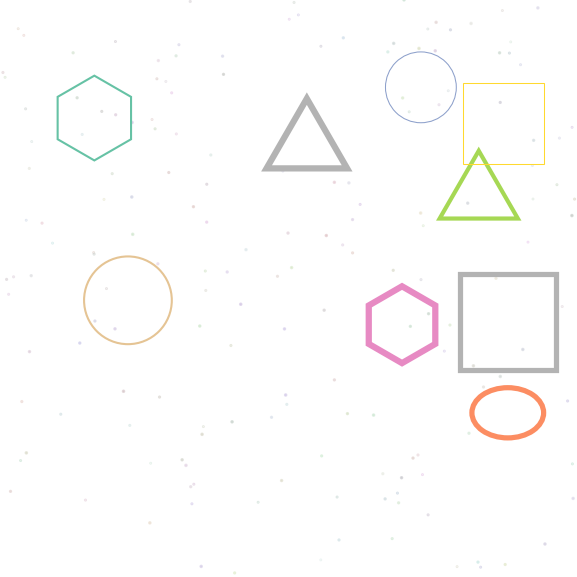[{"shape": "hexagon", "thickness": 1, "radius": 0.37, "center": [0.163, 0.795]}, {"shape": "oval", "thickness": 2.5, "radius": 0.31, "center": [0.879, 0.284]}, {"shape": "circle", "thickness": 0.5, "radius": 0.31, "center": [0.729, 0.848]}, {"shape": "hexagon", "thickness": 3, "radius": 0.33, "center": [0.696, 0.437]}, {"shape": "triangle", "thickness": 2, "radius": 0.39, "center": [0.829, 0.66]}, {"shape": "square", "thickness": 0.5, "radius": 0.35, "center": [0.872, 0.785]}, {"shape": "circle", "thickness": 1, "radius": 0.38, "center": [0.222, 0.479]}, {"shape": "square", "thickness": 2.5, "radius": 0.42, "center": [0.88, 0.441]}, {"shape": "triangle", "thickness": 3, "radius": 0.4, "center": [0.531, 0.748]}]